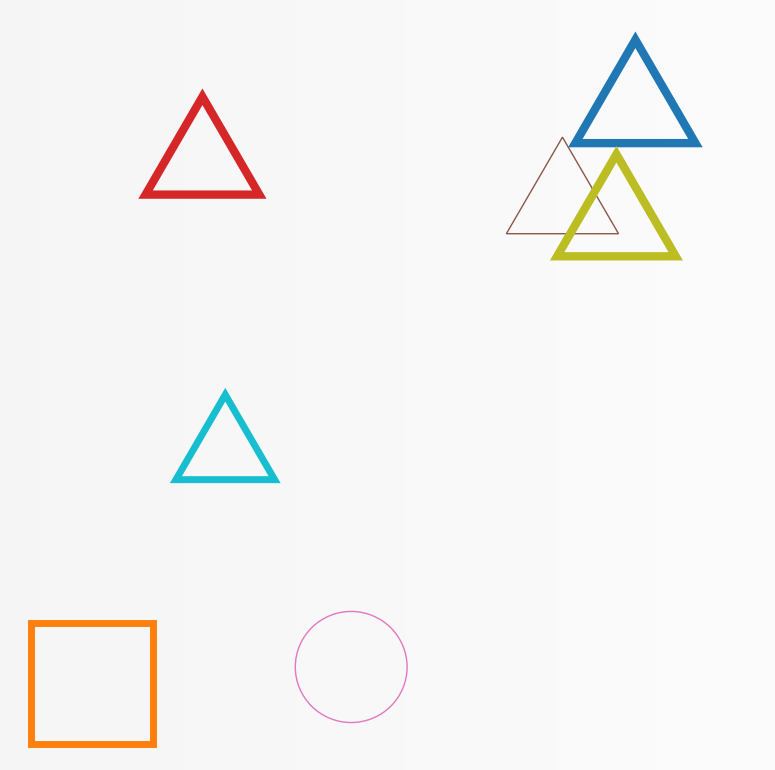[{"shape": "triangle", "thickness": 3, "radius": 0.45, "center": [0.82, 0.859]}, {"shape": "square", "thickness": 2.5, "radius": 0.39, "center": [0.119, 0.113]}, {"shape": "triangle", "thickness": 3, "radius": 0.42, "center": [0.261, 0.79]}, {"shape": "triangle", "thickness": 0.5, "radius": 0.42, "center": [0.726, 0.738]}, {"shape": "circle", "thickness": 0.5, "radius": 0.36, "center": [0.453, 0.134]}, {"shape": "triangle", "thickness": 3, "radius": 0.44, "center": [0.795, 0.711]}, {"shape": "triangle", "thickness": 2.5, "radius": 0.37, "center": [0.291, 0.414]}]